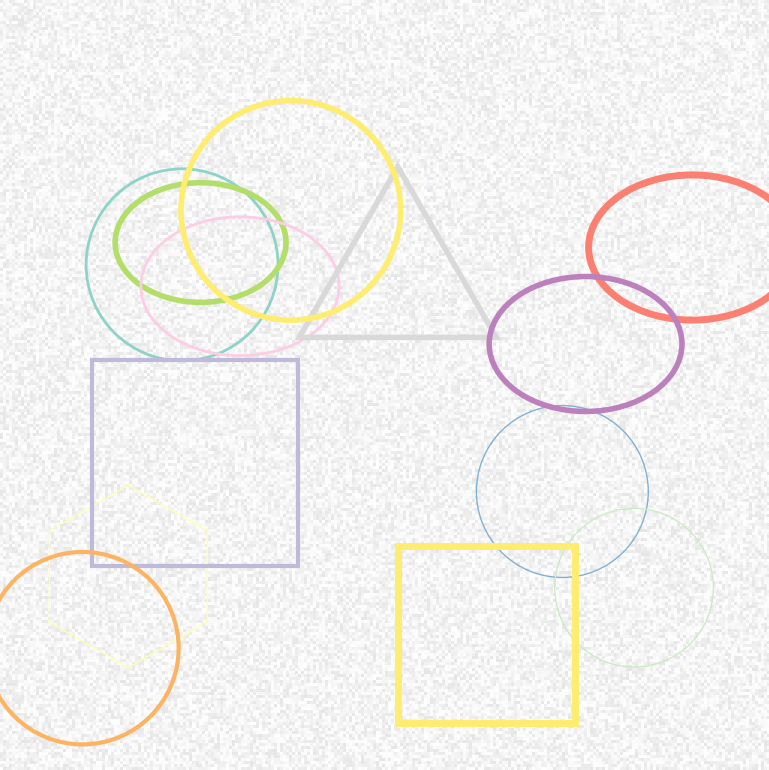[{"shape": "circle", "thickness": 1, "radius": 0.62, "center": [0.236, 0.656]}, {"shape": "hexagon", "thickness": 0.5, "radius": 0.59, "center": [0.167, 0.252]}, {"shape": "square", "thickness": 1.5, "radius": 0.67, "center": [0.253, 0.398]}, {"shape": "oval", "thickness": 2.5, "radius": 0.67, "center": [0.899, 0.679]}, {"shape": "circle", "thickness": 0.5, "radius": 0.56, "center": [0.73, 0.362]}, {"shape": "circle", "thickness": 1.5, "radius": 0.62, "center": [0.107, 0.158]}, {"shape": "oval", "thickness": 2, "radius": 0.55, "center": [0.26, 0.685]}, {"shape": "oval", "thickness": 1, "radius": 0.64, "center": [0.312, 0.628]}, {"shape": "triangle", "thickness": 2, "radius": 0.74, "center": [0.517, 0.636]}, {"shape": "oval", "thickness": 2, "radius": 0.63, "center": [0.76, 0.553]}, {"shape": "circle", "thickness": 0.5, "radius": 0.52, "center": [0.823, 0.237]}, {"shape": "circle", "thickness": 2, "radius": 0.71, "center": [0.378, 0.727]}, {"shape": "square", "thickness": 2.5, "radius": 0.58, "center": [0.631, 0.176]}]